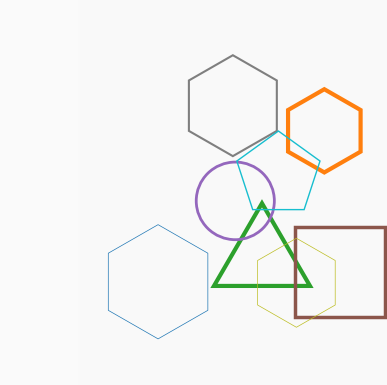[{"shape": "hexagon", "thickness": 0.5, "radius": 0.74, "center": [0.408, 0.268]}, {"shape": "hexagon", "thickness": 3, "radius": 0.54, "center": [0.837, 0.66]}, {"shape": "triangle", "thickness": 3, "radius": 0.72, "center": [0.676, 0.329]}, {"shape": "circle", "thickness": 2, "radius": 0.5, "center": [0.607, 0.478]}, {"shape": "square", "thickness": 2.5, "radius": 0.58, "center": [0.877, 0.293]}, {"shape": "hexagon", "thickness": 1.5, "radius": 0.66, "center": [0.601, 0.725]}, {"shape": "hexagon", "thickness": 0.5, "radius": 0.58, "center": [0.765, 0.266]}, {"shape": "pentagon", "thickness": 1, "radius": 0.56, "center": [0.718, 0.547]}]